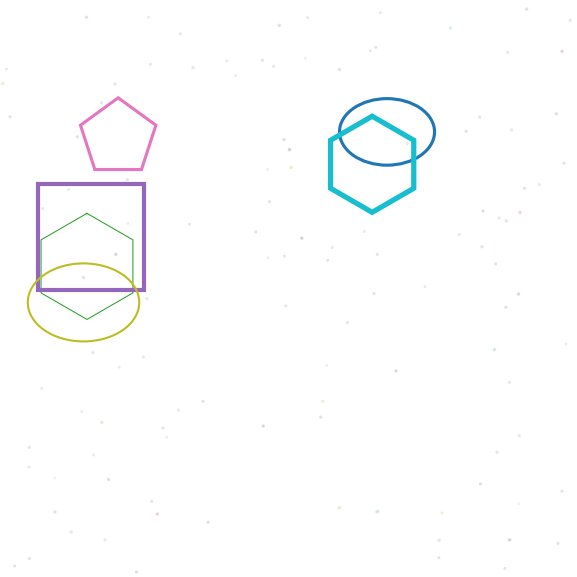[{"shape": "oval", "thickness": 1.5, "radius": 0.41, "center": [0.67, 0.771]}, {"shape": "hexagon", "thickness": 0.5, "radius": 0.46, "center": [0.151, 0.538]}, {"shape": "square", "thickness": 2, "radius": 0.46, "center": [0.157, 0.589]}, {"shape": "pentagon", "thickness": 1.5, "radius": 0.34, "center": [0.205, 0.761]}, {"shape": "oval", "thickness": 1, "radius": 0.48, "center": [0.145, 0.475]}, {"shape": "hexagon", "thickness": 2.5, "radius": 0.42, "center": [0.644, 0.715]}]